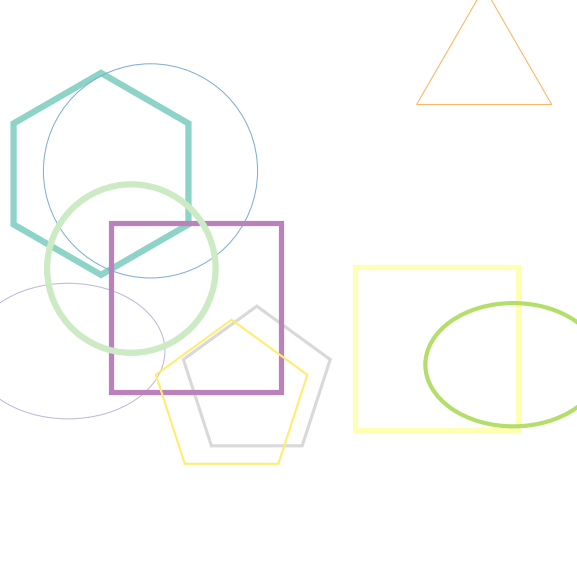[{"shape": "hexagon", "thickness": 3, "radius": 0.87, "center": [0.175, 0.698]}, {"shape": "square", "thickness": 2.5, "radius": 0.71, "center": [0.755, 0.396]}, {"shape": "oval", "thickness": 0.5, "radius": 0.84, "center": [0.118, 0.391]}, {"shape": "circle", "thickness": 0.5, "radius": 0.93, "center": [0.261, 0.703]}, {"shape": "triangle", "thickness": 0.5, "radius": 0.68, "center": [0.838, 0.886]}, {"shape": "oval", "thickness": 2, "radius": 0.76, "center": [0.889, 0.368]}, {"shape": "pentagon", "thickness": 1.5, "radius": 0.67, "center": [0.445, 0.335]}, {"shape": "square", "thickness": 2.5, "radius": 0.73, "center": [0.339, 0.467]}, {"shape": "circle", "thickness": 3, "radius": 0.73, "center": [0.227, 0.534]}, {"shape": "pentagon", "thickness": 1, "radius": 0.69, "center": [0.401, 0.308]}]